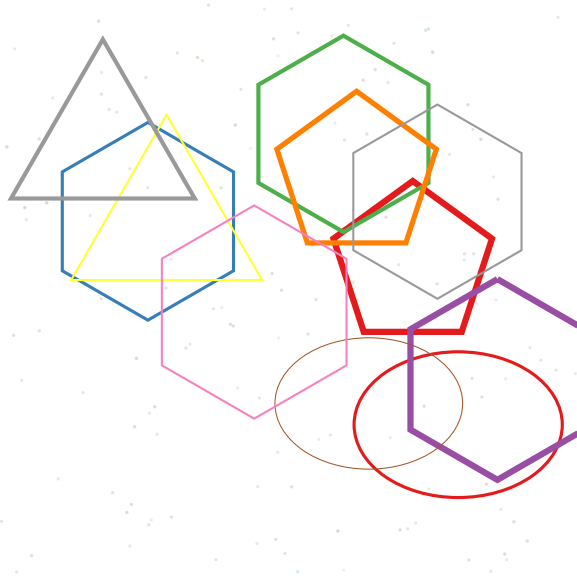[{"shape": "pentagon", "thickness": 3, "radius": 0.72, "center": [0.715, 0.541]}, {"shape": "oval", "thickness": 1.5, "radius": 0.9, "center": [0.793, 0.264]}, {"shape": "hexagon", "thickness": 1.5, "radius": 0.86, "center": [0.256, 0.616]}, {"shape": "hexagon", "thickness": 2, "radius": 0.85, "center": [0.595, 0.767]}, {"shape": "hexagon", "thickness": 3, "radius": 0.87, "center": [0.861, 0.342]}, {"shape": "pentagon", "thickness": 2.5, "radius": 0.73, "center": [0.618, 0.696]}, {"shape": "triangle", "thickness": 1, "radius": 0.95, "center": [0.288, 0.61]}, {"shape": "oval", "thickness": 0.5, "radius": 0.81, "center": [0.639, 0.301]}, {"shape": "hexagon", "thickness": 1, "radius": 0.92, "center": [0.44, 0.459]}, {"shape": "hexagon", "thickness": 1, "radius": 0.84, "center": [0.757, 0.65]}, {"shape": "triangle", "thickness": 2, "radius": 0.92, "center": [0.178, 0.747]}]